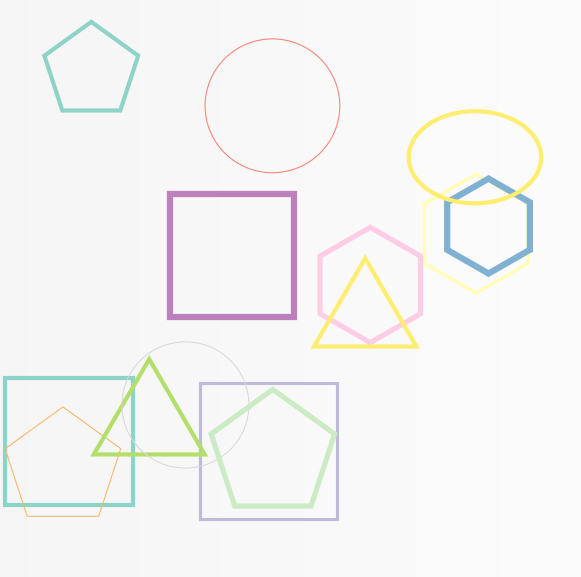[{"shape": "pentagon", "thickness": 2, "radius": 0.42, "center": [0.157, 0.876]}, {"shape": "square", "thickness": 2, "radius": 0.55, "center": [0.119, 0.235]}, {"shape": "hexagon", "thickness": 1.5, "radius": 0.51, "center": [0.819, 0.595]}, {"shape": "square", "thickness": 1.5, "radius": 0.59, "center": [0.462, 0.218]}, {"shape": "circle", "thickness": 0.5, "radius": 0.58, "center": [0.469, 0.816]}, {"shape": "hexagon", "thickness": 3, "radius": 0.41, "center": [0.84, 0.608]}, {"shape": "pentagon", "thickness": 0.5, "radius": 0.52, "center": [0.108, 0.19]}, {"shape": "triangle", "thickness": 2, "radius": 0.55, "center": [0.257, 0.267]}, {"shape": "hexagon", "thickness": 2.5, "radius": 0.5, "center": [0.637, 0.506]}, {"shape": "circle", "thickness": 0.5, "radius": 0.55, "center": [0.319, 0.298]}, {"shape": "square", "thickness": 3, "radius": 0.53, "center": [0.399, 0.557]}, {"shape": "pentagon", "thickness": 2.5, "radius": 0.56, "center": [0.469, 0.213]}, {"shape": "triangle", "thickness": 2, "radius": 0.51, "center": [0.628, 0.45]}, {"shape": "oval", "thickness": 2, "radius": 0.57, "center": [0.817, 0.727]}]